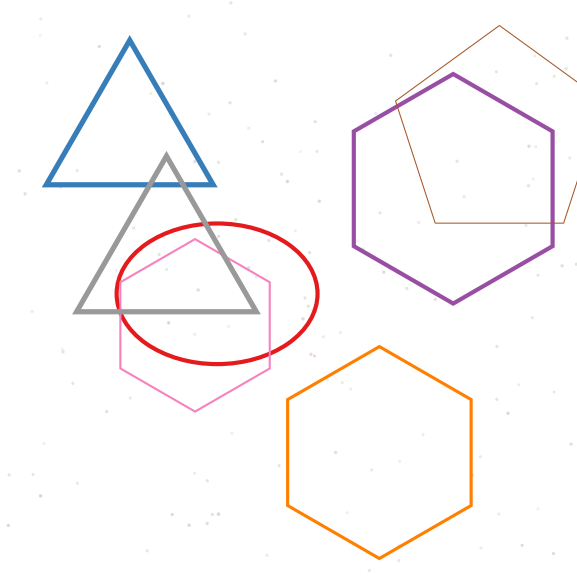[{"shape": "oval", "thickness": 2, "radius": 0.87, "center": [0.376, 0.49]}, {"shape": "triangle", "thickness": 2.5, "radius": 0.83, "center": [0.225, 0.763]}, {"shape": "hexagon", "thickness": 2, "radius": 0.99, "center": [0.785, 0.672]}, {"shape": "hexagon", "thickness": 1.5, "radius": 0.92, "center": [0.657, 0.215]}, {"shape": "pentagon", "thickness": 0.5, "radius": 0.95, "center": [0.865, 0.766]}, {"shape": "hexagon", "thickness": 1, "radius": 0.75, "center": [0.338, 0.436]}, {"shape": "triangle", "thickness": 2.5, "radius": 0.9, "center": [0.288, 0.549]}]